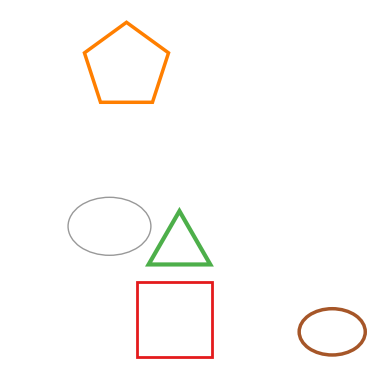[{"shape": "square", "thickness": 2, "radius": 0.49, "center": [0.454, 0.171]}, {"shape": "triangle", "thickness": 3, "radius": 0.46, "center": [0.466, 0.359]}, {"shape": "pentagon", "thickness": 2.5, "radius": 0.57, "center": [0.329, 0.827]}, {"shape": "oval", "thickness": 2.5, "radius": 0.43, "center": [0.863, 0.138]}, {"shape": "oval", "thickness": 1, "radius": 0.54, "center": [0.284, 0.412]}]